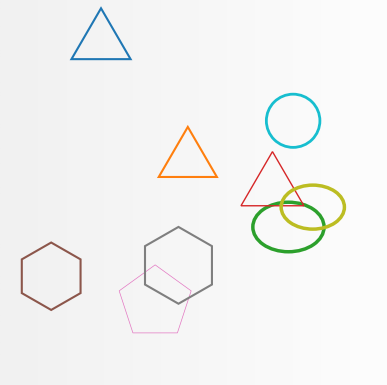[{"shape": "triangle", "thickness": 1.5, "radius": 0.44, "center": [0.261, 0.89]}, {"shape": "triangle", "thickness": 1.5, "radius": 0.43, "center": [0.485, 0.584]}, {"shape": "oval", "thickness": 2.5, "radius": 0.46, "center": [0.744, 0.41]}, {"shape": "triangle", "thickness": 1, "radius": 0.47, "center": [0.703, 0.512]}, {"shape": "hexagon", "thickness": 1.5, "radius": 0.44, "center": [0.132, 0.283]}, {"shape": "pentagon", "thickness": 0.5, "radius": 0.49, "center": [0.4, 0.214]}, {"shape": "hexagon", "thickness": 1.5, "radius": 0.5, "center": [0.461, 0.311]}, {"shape": "oval", "thickness": 2.5, "radius": 0.41, "center": [0.807, 0.462]}, {"shape": "circle", "thickness": 2, "radius": 0.35, "center": [0.756, 0.686]}]